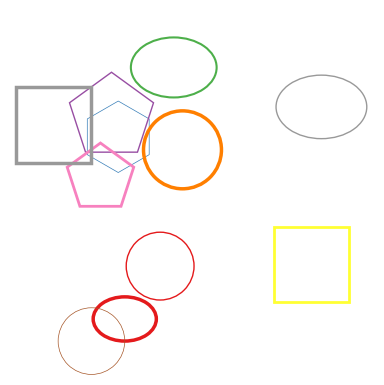[{"shape": "oval", "thickness": 2.5, "radius": 0.41, "center": [0.324, 0.172]}, {"shape": "circle", "thickness": 1, "radius": 0.44, "center": [0.416, 0.309]}, {"shape": "hexagon", "thickness": 0.5, "radius": 0.46, "center": [0.307, 0.645]}, {"shape": "oval", "thickness": 1.5, "radius": 0.56, "center": [0.451, 0.825]}, {"shape": "pentagon", "thickness": 1, "radius": 0.57, "center": [0.29, 0.698]}, {"shape": "circle", "thickness": 2.5, "radius": 0.51, "center": [0.474, 0.611]}, {"shape": "square", "thickness": 2, "radius": 0.49, "center": [0.808, 0.312]}, {"shape": "circle", "thickness": 0.5, "radius": 0.43, "center": [0.238, 0.114]}, {"shape": "pentagon", "thickness": 2, "radius": 0.45, "center": [0.261, 0.538]}, {"shape": "square", "thickness": 2.5, "radius": 0.49, "center": [0.139, 0.675]}, {"shape": "oval", "thickness": 1, "radius": 0.59, "center": [0.835, 0.722]}]